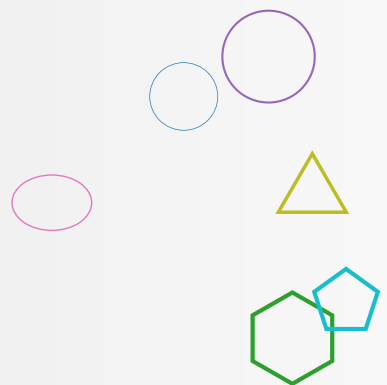[{"shape": "circle", "thickness": 0.5, "radius": 0.44, "center": [0.474, 0.749]}, {"shape": "hexagon", "thickness": 3, "radius": 0.59, "center": [0.755, 0.122]}, {"shape": "circle", "thickness": 1.5, "radius": 0.6, "center": [0.693, 0.853]}, {"shape": "oval", "thickness": 1, "radius": 0.51, "center": [0.134, 0.473]}, {"shape": "triangle", "thickness": 2.5, "radius": 0.51, "center": [0.806, 0.499]}, {"shape": "pentagon", "thickness": 3, "radius": 0.43, "center": [0.893, 0.215]}]